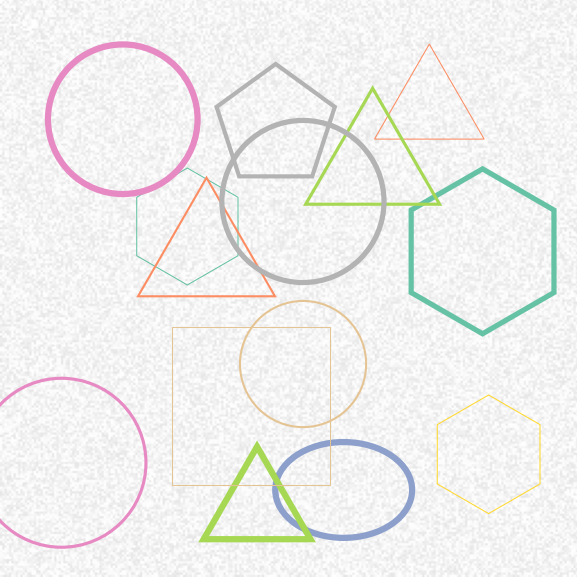[{"shape": "hexagon", "thickness": 0.5, "radius": 0.51, "center": [0.324, 0.607]}, {"shape": "hexagon", "thickness": 2.5, "radius": 0.71, "center": [0.836, 0.564]}, {"shape": "triangle", "thickness": 0.5, "radius": 0.55, "center": [0.743, 0.813]}, {"shape": "triangle", "thickness": 1, "radius": 0.68, "center": [0.358, 0.555]}, {"shape": "oval", "thickness": 3, "radius": 0.59, "center": [0.595, 0.151]}, {"shape": "circle", "thickness": 1.5, "radius": 0.73, "center": [0.106, 0.198]}, {"shape": "circle", "thickness": 3, "radius": 0.65, "center": [0.213, 0.793]}, {"shape": "triangle", "thickness": 1.5, "radius": 0.67, "center": [0.645, 0.712]}, {"shape": "triangle", "thickness": 3, "radius": 0.53, "center": [0.445, 0.119]}, {"shape": "hexagon", "thickness": 0.5, "radius": 0.51, "center": [0.846, 0.212]}, {"shape": "circle", "thickness": 1, "radius": 0.55, "center": [0.525, 0.369]}, {"shape": "square", "thickness": 0.5, "radius": 0.69, "center": [0.435, 0.297]}, {"shape": "pentagon", "thickness": 2, "radius": 0.54, "center": [0.477, 0.781]}, {"shape": "circle", "thickness": 2.5, "radius": 0.7, "center": [0.525, 0.65]}]